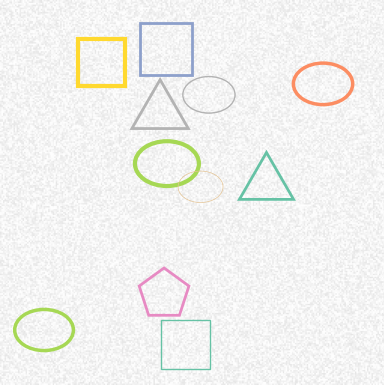[{"shape": "triangle", "thickness": 2, "radius": 0.41, "center": [0.692, 0.523]}, {"shape": "square", "thickness": 1, "radius": 0.32, "center": [0.481, 0.106]}, {"shape": "oval", "thickness": 2.5, "radius": 0.39, "center": [0.839, 0.782]}, {"shape": "square", "thickness": 2, "radius": 0.33, "center": [0.431, 0.873]}, {"shape": "pentagon", "thickness": 2, "radius": 0.34, "center": [0.426, 0.236]}, {"shape": "oval", "thickness": 3, "radius": 0.42, "center": [0.434, 0.575]}, {"shape": "oval", "thickness": 2.5, "radius": 0.38, "center": [0.114, 0.143]}, {"shape": "square", "thickness": 3, "radius": 0.31, "center": [0.265, 0.839]}, {"shape": "oval", "thickness": 0.5, "radius": 0.29, "center": [0.521, 0.515]}, {"shape": "triangle", "thickness": 2, "radius": 0.42, "center": [0.416, 0.708]}, {"shape": "oval", "thickness": 1, "radius": 0.34, "center": [0.543, 0.754]}]